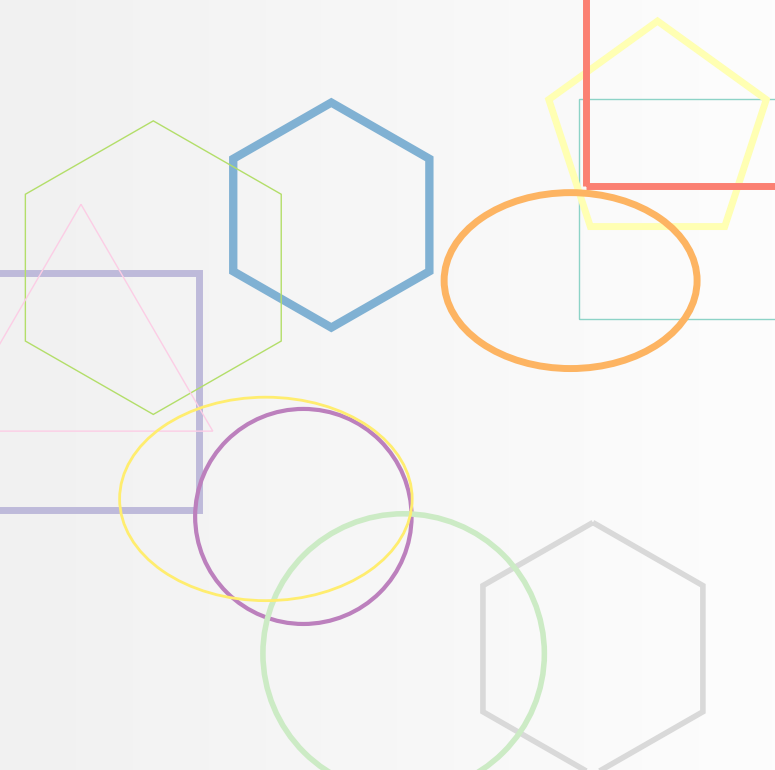[{"shape": "square", "thickness": 0.5, "radius": 0.71, "center": [0.89, 0.729]}, {"shape": "pentagon", "thickness": 2.5, "radius": 0.74, "center": [0.848, 0.825]}, {"shape": "square", "thickness": 2.5, "radius": 0.77, "center": [0.102, 0.491]}, {"shape": "square", "thickness": 2.5, "radius": 0.7, "center": [0.896, 0.898]}, {"shape": "hexagon", "thickness": 3, "radius": 0.73, "center": [0.427, 0.721]}, {"shape": "oval", "thickness": 2.5, "radius": 0.82, "center": [0.736, 0.636]}, {"shape": "hexagon", "thickness": 0.5, "radius": 0.95, "center": [0.198, 0.652]}, {"shape": "triangle", "thickness": 0.5, "radius": 0.98, "center": [0.104, 0.538]}, {"shape": "hexagon", "thickness": 2, "radius": 0.82, "center": [0.765, 0.158]}, {"shape": "circle", "thickness": 1.5, "radius": 0.7, "center": [0.391, 0.329]}, {"shape": "circle", "thickness": 2, "radius": 0.91, "center": [0.521, 0.151]}, {"shape": "oval", "thickness": 1, "radius": 0.94, "center": [0.343, 0.352]}]